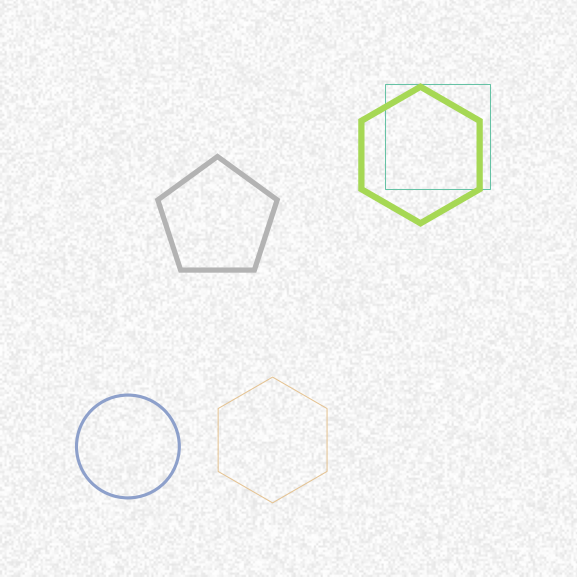[{"shape": "square", "thickness": 0.5, "radius": 0.45, "center": [0.758, 0.764]}, {"shape": "circle", "thickness": 1.5, "radius": 0.45, "center": [0.221, 0.226]}, {"shape": "hexagon", "thickness": 3, "radius": 0.59, "center": [0.728, 0.731]}, {"shape": "hexagon", "thickness": 0.5, "radius": 0.54, "center": [0.472, 0.237]}, {"shape": "pentagon", "thickness": 2.5, "radius": 0.54, "center": [0.377, 0.619]}]